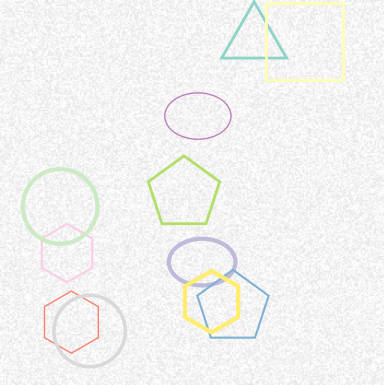[{"shape": "triangle", "thickness": 2, "radius": 0.49, "center": [0.66, 0.898]}, {"shape": "square", "thickness": 2, "radius": 0.5, "center": [0.792, 0.893]}, {"shape": "oval", "thickness": 3, "radius": 0.43, "center": [0.525, 0.319]}, {"shape": "hexagon", "thickness": 1, "radius": 0.4, "center": [0.185, 0.163]}, {"shape": "pentagon", "thickness": 1.5, "radius": 0.49, "center": [0.605, 0.202]}, {"shape": "pentagon", "thickness": 2, "radius": 0.49, "center": [0.478, 0.498]}, {"shape": "hexagon", "thickness": 1.5, "radius": 0.38, "center": [0.174, 0.343]}, {"shape": "circle", "thickness": 2.5, "radius": 0.46, "center": [0.233, 0.14]}, {"shape": "oval", "thickness": 1, "radius": 0.43, "center": [0.514, 0.699]}, {"shape": "circle", "thickness": 3, "radius": 0.49, "center": [0.156, 0.464]}, {"shape": "hexagon", "thickness": 3, "radius": 0.4, "center": [0.549, 0.216]}]